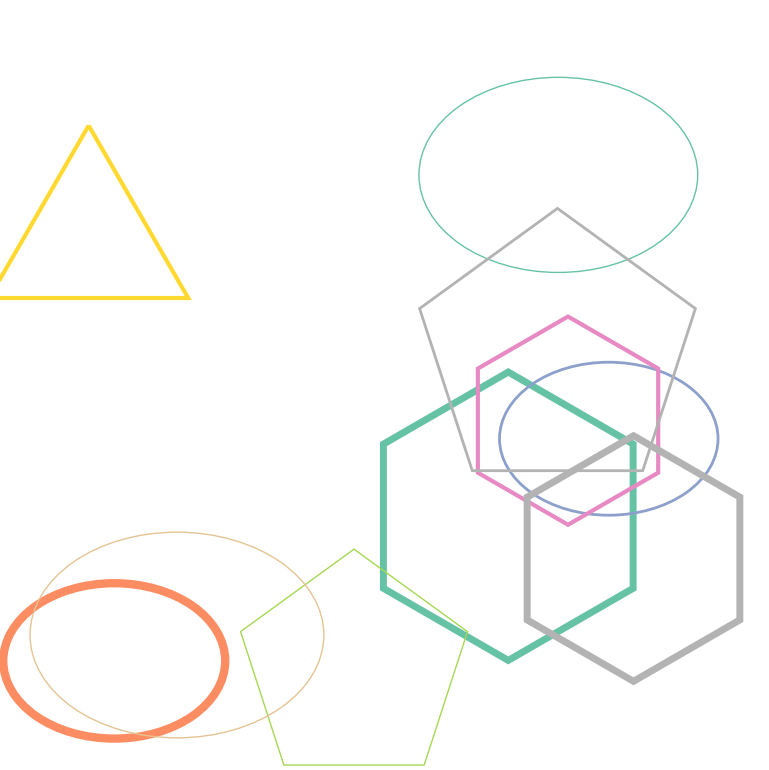[{"shape": "oval", "thickness": 0.5, "radius": 0.91, "center": [0.725, 0.773]}, {"shape": "hexagon", "thickness": 2.5, "radius": 0.94, "center": [0.66, 0.33]}, {"shape": "oval", "thickness": 3, "radius": 0.72, "center": [0.148, 0.142]}, {"shape": "oval", "thickness": 1, "radius": 0.71, "center": [0.791, 0.43]}, {"shape": "hexagon", "thickness": 1.5, "radius": 0.68, "center": [0.738, 0.454]}, {"shape": "pentagon", "thickness": 0.5, "radius": 0.77, "center": [0.46, 0.132]}, {"shape": "triangle", "thickness": 1.5, "radius": 0.75, "center": [0.115, 0.688]}, {"shape": "oval", "thickness": 0.5, "radius": 0.95, "center": [0.23, 0.175]}, {"shape": "pentagon", "thickness": 1, "radius": 0.94, "center": [0.724, 0.541]}, {"shape": "hexagon", "thickness": 2.5, "radius": 0.8, "center": [0.823, 0.275]}]